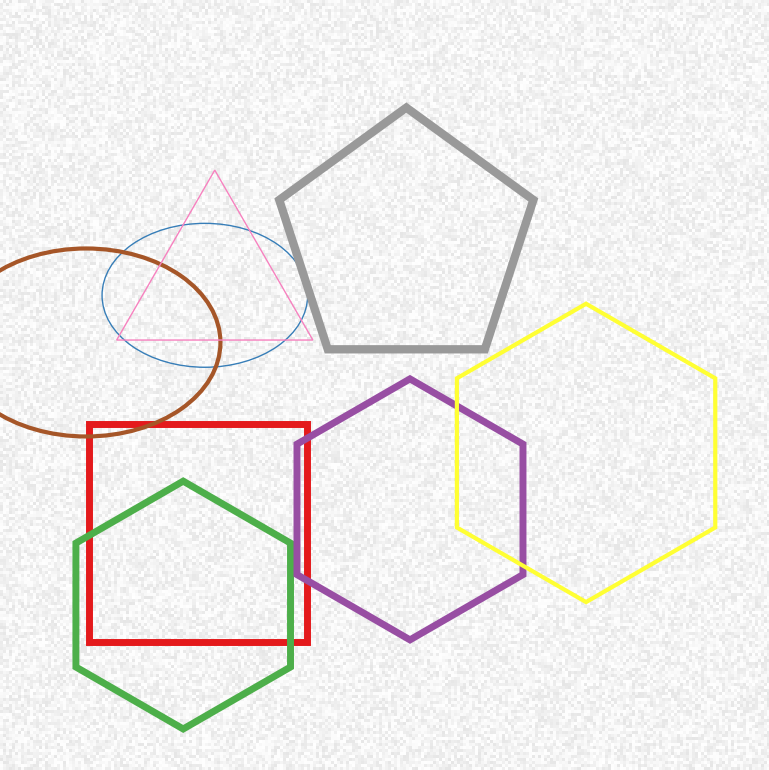[{"shape": "square", "thickness": 2.5, "radius": 0.71, "center": [0.258, 0.308]}, {"shape": "oval", "thickness": 0.5, "radius": 0.67, "center": [0.266, 0.616]}, {"shape": "hexagon", "thickness": 2.5, "radius": 0.8, "center": [0.238, 0.214]}, {"shape": "hexagon", "thickness": 2.5, "radius": 0.85, "center": [0.532, 0.338]}, {"shape": "hexagon", "thickness": 1.5, "radius": 0.97, "center": [0.761, 0.412]}, {"shape": "oval", "thickness": 1.5, "radius": 0.87, "center": [0.112, 0.555]}, {"shape": "triangle", "thickness": 0.5, "radius": 0.74, "center": [0.279, 0.632]}, {"shape": "pentagon", "thickness": 3, "radius": 0.87, "center": [0.528, 0.687]}]